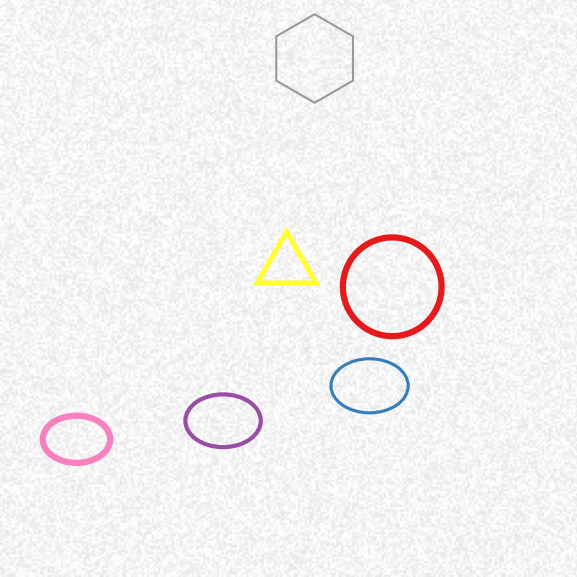[{"shape": "circle", "thickness": 3, "radius": 0.43, "center": [0.679, 0.503]}, {"shape": "oval", "thickness": 1.5, "radius": 0.33, "center": [0.64, 0.331]}, {"shape": "oval", "thickness": 2, "radius": 0.33, "center": [0.386, 0.271]}, {"shape": "triangle", "thickness": 2.5, "radius": 0.3, "center": [0.497, 0.539]}, {"shape": "oval", "thickness": 3, "radius": 0.29, "center": [0.132, 0.238]}, {"shape": "hexagon", "thickness": 1, "radius": 0.38, "center": [0.545, 0.898]}]